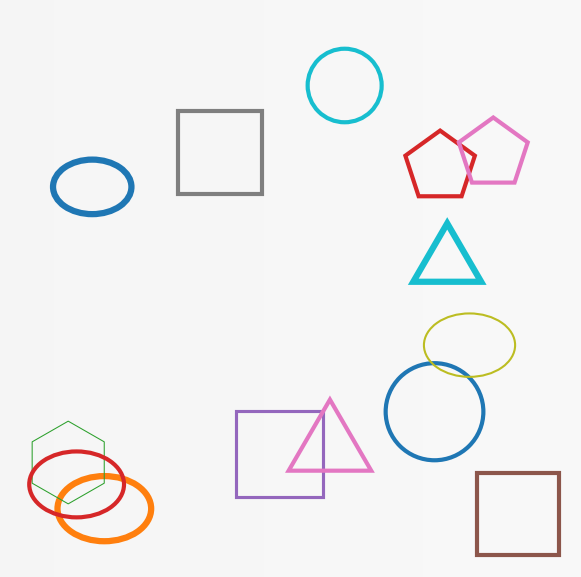[{"shape": "oval", "thickness": 3, "radius": 0.34, "center": [0.159, 0.676]}, {"shape": "circle", "thickness": 2, "radius": 0.42, "center": [0.748, 0.286]}, {"shape": "oval", "thickness": 3, "radius": 0.4, "center": [0.179, 0.118]}, {"shape": "hexagon", "thickness": 0.5, "radius": 0.36, "center": [0.117, 0.198]}, {"shape": "oval", "thickness": 2, "radius": 0.41, "center": [0.132, 0.16]}, {"shape": "pentagon", "thickness": 2, "radius": 0.31, "center": [0.757, 0.71]}, {"shape": "square", "thickness": 1.5, "radius": 0.37, "center": [0.481, 0.213]}, {"shape": "square", "thickness": 2, "radius": 0.35, "center": [0.891, 0.109]}, {"shape": "triangle", "thickness": 2, "radius": 0.41, "center": [0.568, 0.225]}, {"shape": "pentagon", "thickness": 2, "radius": 0.31, "center": [0.849, 0.733]}, {"shape": "square", "thickness": 2, "radius": 0.36, "center": [0.379, 0.735]}, {"shape": "oval", "thickness": 1, "radius": 0.39, "center": [0.808, 0.401]}, {"shape": "triangle", "thickness": 3, "radius": 0.34, "center": [0.769, 0.545]}, {"shape": "circle", "thickness": 2, "radius": 0.32, "center": [0.593, 0.851]}]